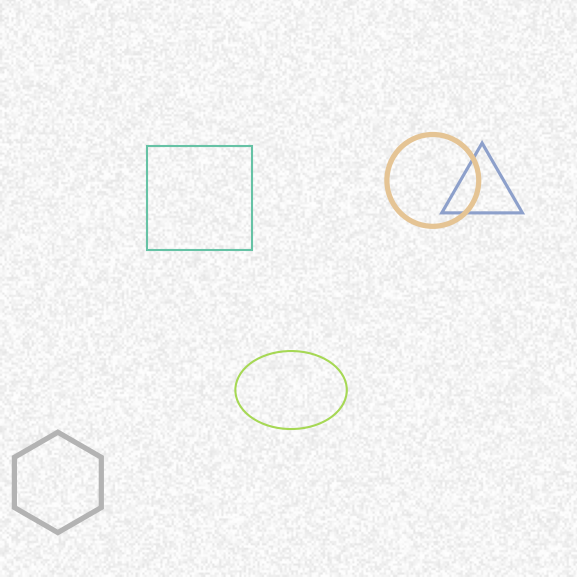[{"shape": "square", "thickness": 1, "radius": 0.45, "center": [0.345, 0.656]}, {"shape": "triangle", "thickness": 1.5, "radius": 0.4, "center": [0.835, 0.671]}, {"shape": "oval", "thickness": 1, "radius": 0.48, "center": [0.504, 0.324]}, {"shape": "circle", "thickness": 2.5, "radius": 0.4, "center": [0.749, 0.687]}, {"shape": "hexagon", "thickness": 2.5, "radius": 0.43, "center": [0.1, 0.164]}]